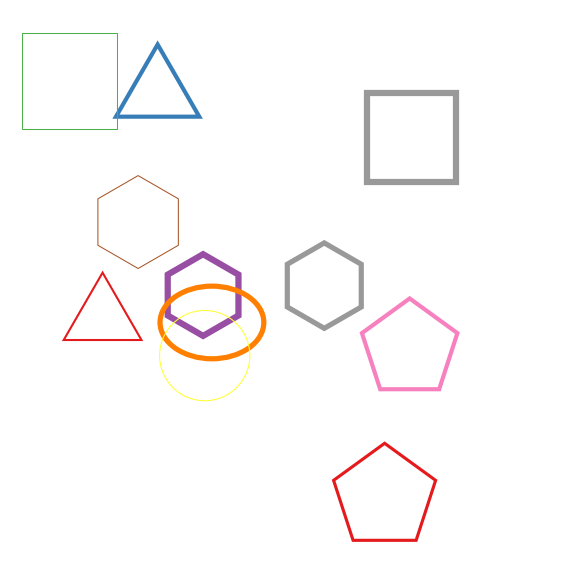[{"shape": "pentagon", "thickness": 1.5, "radius": 0.46, "center": [0.666, 0.139]}, {"shape": "triangle", "thickness": 1, "radius": 0.39, "center": [0.178, 0.449]}, {"shape": "triangle", "thickness": 2, "radius": 0.42, "center": [0.273, 0.839]}, {"shape": "square", "thickness": 0.5, "radius": 0.41, "center": [0.121, 0.859]}, {"shape": "hexagon", "thickness": 3, "radius": 0.35, "center": [0.352, 0.488]}, {"shape": "oval", "thickness": 2.5, "radius": 0.45, "center": [0.367, 0.441]}, {"shape": "circle", "thickness": 0.5, "radius": 0.39, "center": [0.355, 0.383]}, {"shape": "hexagon", "thickness": 0.5, "radius": 0.4, "center": [0.239, 0.615]}, {"shape": "pentagon", "thickness": 2, "radius": 0.43, "center": [0.709, 0.395]}, {"shape": "hexagon", "thickness": 2.5, "radius": 0.37, "center": [0.562, 0.505]}, {"shape": "square", "thickness": 3, "radius": 0.39, "center": [0.713, 0.761]}]